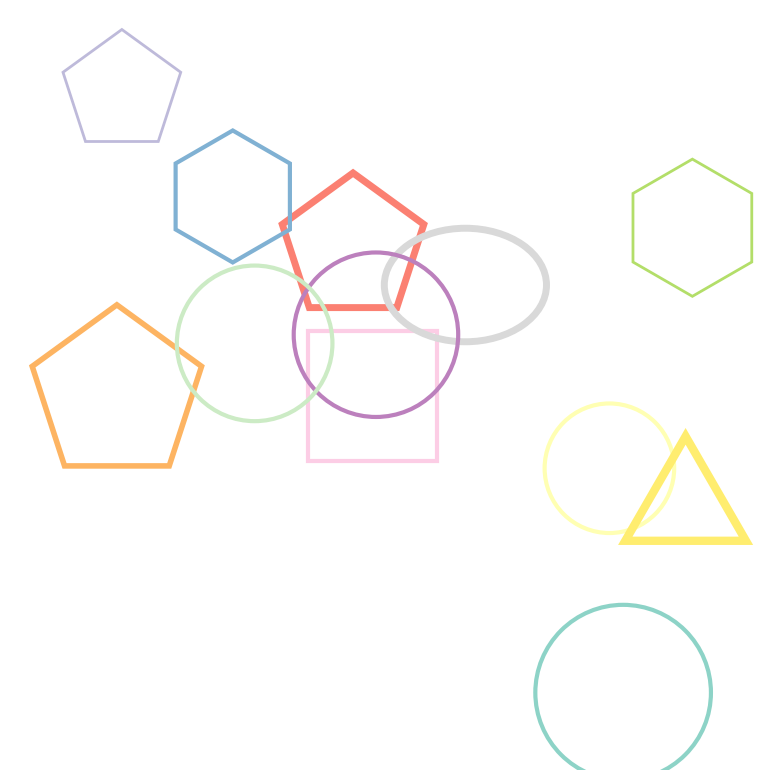[{"shape": "circle", "thickness": 1.5, "radius": 0.57, "center": [0.809, 0.1]}, {"shape": "circle", "thickness": 1.5, "radius": 0.42, "center": [0.791, 0.392]}, {"shape": "pentagon", "thickness": 1, "radius": 0.4, "center": [0.158, 0.881]}, {"shape": "pentagon", "thickness": 2.5, "radius": 0.48, "center": [0.459, 0.679]}, {"shape": "hexagon", "thickness": 1.5, "radius": 0.43, "center": [0.302, 0.745]}, {"shape": "pentagon", "thickness": 2, "radius": 0.58, "center": [0.152, 0.488]}, {"shape": "hexagon", "thickness": 1, "radius": 0.45, "center": [0.899, 0.704]}, {"shape": "square", "thickness": 1.5, "radius": 0.42, "center": [0.483, 0.486]}, {"shape": "oval", "thickness": 2.5, "radius": 0.53, "center": [0.604, 0.63]}, {"shape": "circle", "thickness": 1.5, "radius": 0.53, "center": [0.488, 0.565]}, {"shape": "circle", "thickness": 1.5, "radius": 0.51, "center": [0.331, 0.554]}, {"shape": "triangle", "thickness": 3, "radius": 0.45, "center": [0.89, 0.343]}]